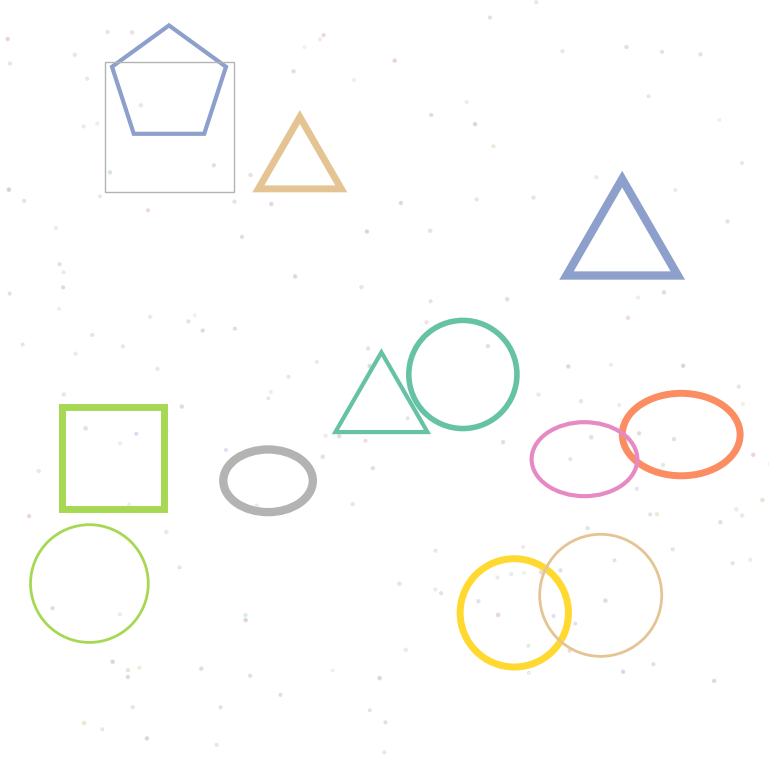[{"shape": "triangle", "thickness": 1.5, "radius": 0.35, "center": [0.495, 0.473]}, {"shape": "circle", "thickness": 2, "radius": 0.35, "center": [0.601, 0.514]}, {"shape": "oval", "thickness": 2.5, "radius": 0.38, "center": [0.885, 0.436]}, {"shape": "pentagon", "thickness": 1.5, "radius": 0.39, "center": [0.219, 0.889]}, {"shape": "triangle", "thickness": 3, "radius": 0.42, "center": [0.808, 0.684]}, {"shape": "oval", "thickness": 1.5, "radius": 0.34, "center": [0.759, 0.404]}, {"shape": "square", "thickness": 2.5, "radius": 0.33, "center": [0.147, 0.405]}, {"shape": "circle", "thickness": 1, "radius": 0.38, "center": [0.116, 0.242]}, {"shape": "circle", "thickness": 2.5, "radius": 0.35, "center": [0.668, 0.204]}, {"shape": "circle", "thickness": 1, "radius": 0.4, "center": [0.78, 0.227]}, {"shape": "triangle", "thickness": 2.5, "radius": 0.31, "center": [0.389, 0.786]}, {"shape": "square", "thickness": 0.5, "radius": 0.42, "center": [0.22, 0.835]}, {"shape": "oval", "thickness": 3, "radius": 0.29, "center": [0.348, 0.376]}]